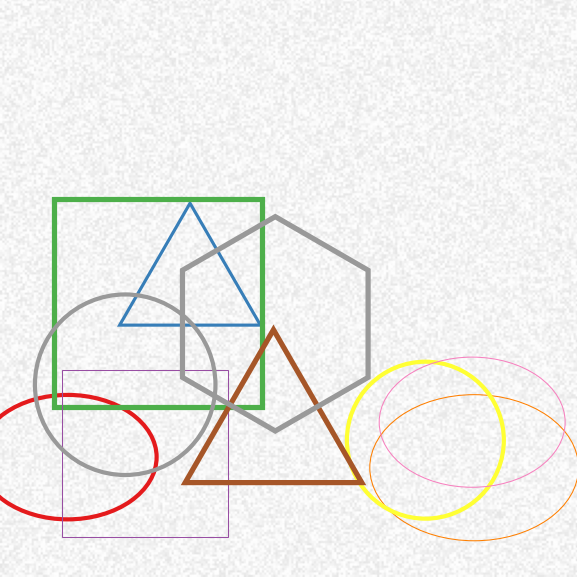[{"shape": "oval", "thickness": 2, "radius": 0.77, "center": [0.117, 0.208]}, {"shape": "triangle", "thickness": 1.5, "radius": 0.7, "center": [0.329, 0.507]}, {"shape": "square", "thickness": 2.5, "radius": 0.9, "center": [0.273, 0.475]}, {"shape": "square", "thickness": 0.5, "radius": 0.72, "center": [0.251, 0.213]}, {"shape": "oval", "thickness": 0.5, "radius": 0.9, "center": [0.821, 0.189]}, {"shape": "circle", "thickness": 2, "radius": 0.68, "center": [0.737, 0.237]}, {"shape": "triangle", "thickness": 2.5, "radius": 0.88, "center": [0.474, 0.252]}, {"shape": "oval", "thickness": 0.5, "radius": 0.8, "center": [0.818, 0.268]}, {"shape": "hexagon", "thickness": 2.5, "radius": 0.93, "center": [0.477, 0.438]}, {"shape": "circle", "thickness": 2, "radius": 0.78, "center": [0.217, 0.333]}]